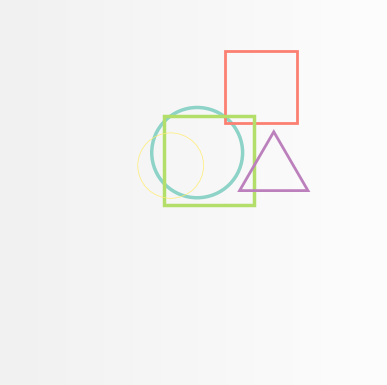[{"shape": "circle", "thickness": 2.5, "radius": 0.59, "center": [0.509, 0.604]}, {"shape": "square", "thickness": 2, "radius": 0.47, "center": [0.673, 0.775]}, {"shape": "square", "thickness": 2.5, "radius": 0.58, "center": [0.54, 0.584]}, {"shape": "triangle", "thickness": 2, "radius": 0.51, "center": [0.707, 0.556]}, {"shape": "circle", "thickness": 0.5, "radius": 0.42, "center": [0.441, 0.57]}]